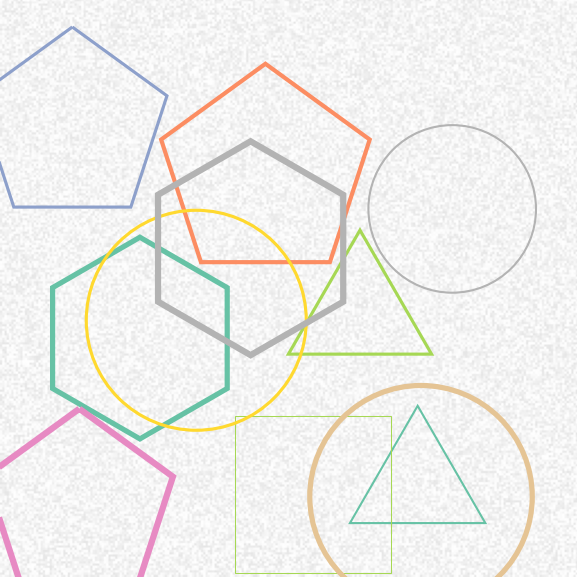[{"shape": "triangle", "thickness": 1, "radius": 0.68, "center": [0.723, 0.161]}, {"shape": "hexagon", "thickness": 2.5, "radius": 0.87, "center": [0.242, 0.414]}, {"shape": "pentagon", "thickness": 2, "radius": 0.95, "center": [0.46, 0.699]}, {"shape": "pentagon", "thickness": 1.5, "radius": 0.86, "center": [0.125, 0.78]}, {"shape": "pentagon", "thickness": 3, "radius": 0.85, "center": [0.137, 0.121]}, {"shape": "square", "thickness": 0.5, "radius": 0.68, "center": [0.542, 0.143]}, {"shape": "triangle", "thickness": 1.5, "radius": 0.72, "center": [0.623, 0.457]}, {"shape": "circle", "thickness": 1.5, "radius": 0.95, "center": [0.34, 0.445]}, {"shape": "circle", "thickness": 2.5, "radius": 0.96, "center": [0.729, 0.139]}, {"shape": "circle", "thickness": 1, "radius": 0.73, "center": [0.783, 0.637]}, {"shape": "hexagon", "thickness": 3, "radius": 0.93, "center": [0.434, 0.569]}]